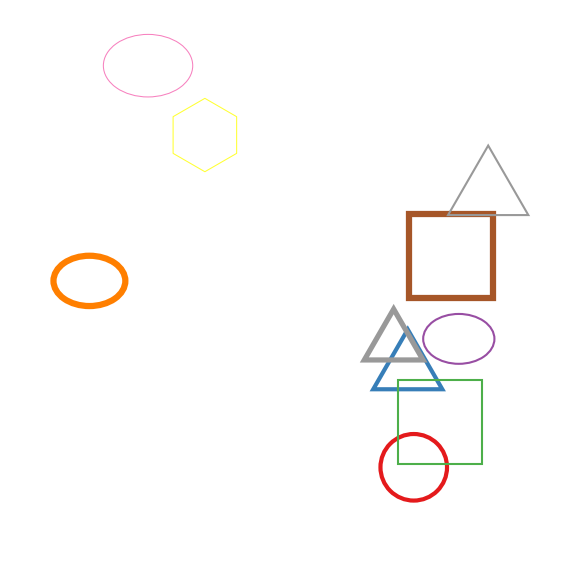[{"shape": "circle", "thickness": 2, "radius": 0.29, "center": [0.716, 0.19]}, {"shape": "triangle", "thickness": 2, "radius": 0.35, "center": [0.706, 0.36]}, {"shape": "square", "thickness": 1, "radius": 0.36, "center": [0.762, 0.268]}, {"shape": "oval", "thickness": 1, "radius": 0.31, "center": [0.794, 0.412]}, {"shape": "oval", "thickness": 3, "radius": 0.31, "center": [0.155, 0.513]}, {"shape": "hexagon", "thickness": 0.5, "radius": 0.32, "center": [0.355, 0.765]}, {"shape": "square", "thickness": 3, "radius": 0.36, "center": [0.782, 0.556]}, {"shape": "oval", "thickness": 0.5, "radius": 0.39, "center": [0.256, 0.885]}, {"shape": "triangle", "thickness": 1, "radius": 0.4, "center": [0.845, 0.667]}, {"shape": "triangle", "thickness": 2.5, "radius": 0.29, "center": [0.682, 0.405]}]